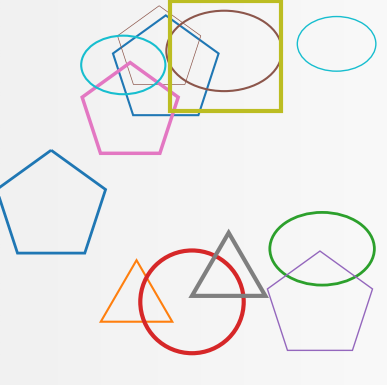[{"shape": "pentagon", "thickness": 1.5, "radius": 0.72, "center": [0.428, 0.817]}, {"shape": "pentagon", "thickness": 2, "radius": 0.74, "center": [0.132, 0.462]}, {"shape": "triangle", "thickness": 1.5, "radius": 0.53, "center": [0.352, 0.218]}, {"shape": "oval", "thickness": 2, "radius": 0.67, "center": [0.831, 0.354]}, {"shape": "circle", "thickness": 3, "radius": 0.67, "center": [0.495, 0.216]}, {"shape": "pentagon", "thickness": 1, "radius": 0.71, "center": [0.826, 0.205]}, {"shape": "oval", "thickness": 1.5, "radius": 0.75, "center": [0.578, 0.868]}, {"shape": "pentagon", "thickness": 0.5, "radius": 0.56, "center": [0.411, 0.872]}, {"shape": "pentagon", "thickness": 2.5, "radius": 0.65, "center": [0.336, 0.707]}, {"shape": "triangle", "thickness": 3, "radius": 0.55, "center": [0.59, 0.286]}, {"shape": "square", "thickness": 3, "radius": 0.71, "center": [0.581, 0.854]}, {"shape": "oval", "thickness": 1, "radius": 0.51, "center": [0.869, 0.886]}, {"shape": "oval", "thickness": 1.5, "radius": 0.54, "center": [0.318, 0.831]}]